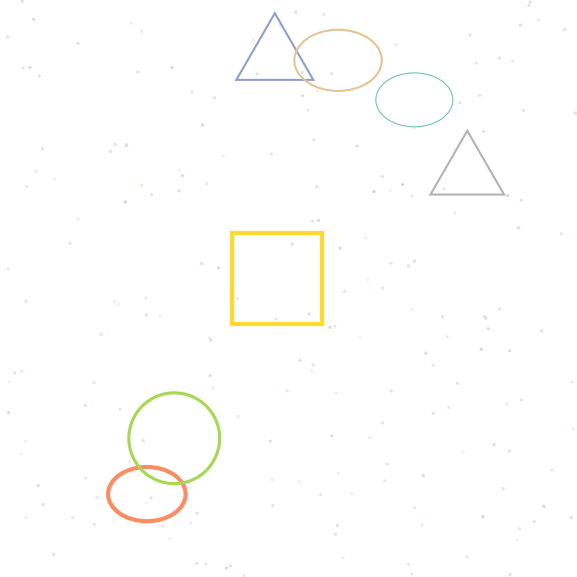[{"shape": "oval", "thickness": 0.5, "radius": 0.33, "center": [0.717, 0.826]}, {"shape": "oval", "thickness": 2, "radius": 0.34, "center": [0.254, 0.144]}, {"shape": "triangle", "thickness": 1, "radius": 0.38, "center": [0.476, 0.899]}, {"shape": "circle", "thickness": 1.5, "radius": 0.39, "center": [0.302, 0.24]}, {"shape": "square", "thickness": 2, "radius": 0.39, "center": [0.48, 0.517]}, {"shape": "oval", "thickness": 1, "radius": 0.38, "center": [0.585, 0.895]}, {"shape": "triangle", "thickness": 1, "radius": 0.37, "center": [0.809, 0.699]}]